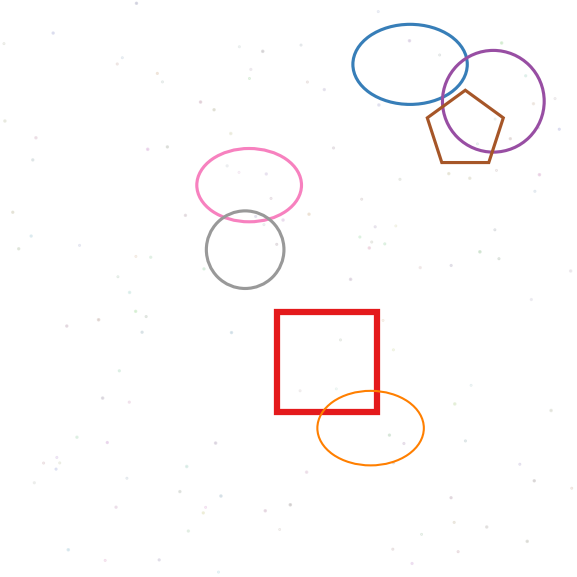[{"shape": "square", "thickness": 3, "radius": 0.43, "center": [0.566, 0.372]}, {"shape": "oval", "thickness": 1.5, "radius": 0.5, "center": [0.71, 0.888]}, {"shape": "circle", "thickness": 1.5, "radius": 0.44, "center": [0.854, 0.824]}, {"shape": "oval", "thickness": 1, "radius": 0.46, "center": [0.642, 0.258]}, {"shape": "pentagon", "thickness": 1.5, "radius": 0.35, "center": [0.806, 0.774]}, {"shape": "oval", "thickness": 1.5, "radius": 0.45, "center": [0.431, 0.679]}, {"shape": "circle", "thickness": 1.5, "radius": 0.34, "center": [0.425, 0.567]}]